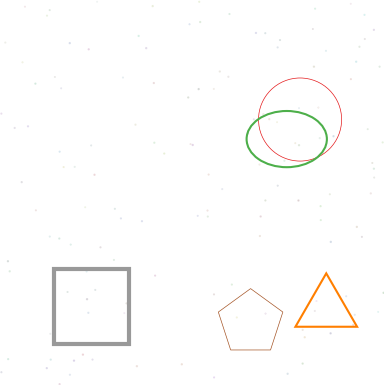[{"shape": "circle", "thickness": 0.5, "radius": 0.54, "center": [0.779, 0.69]}, {"shape": "oval", "thickness": 1.5, "radius": 0.52, "center": [0.745, 0.639]}, {"shape": "triangle", "thickness": 1.5, "radius": 0.46, "center": [0.847, 0.198]}, {"shape": "pentagon", "thickness": 0.5, "radius": 0.44, "center": [0.651, 0.162]}, {"shape": "square", "thickness": 3, "radius": 0.49, "center": [0.238, 0.205]}]